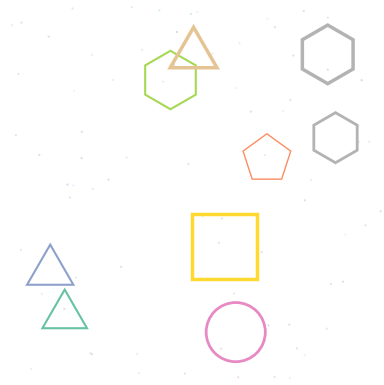[{"shape": "triangle", "thickness": 1.5, "radius": 0.33, "center": [0.168, 0.181]}, {"shape": "pentagon", "thickness": 1, "radius": 0.33, "center": [0.693, 0.587]}, {"shape": "triangle", "thickness": 1.5, "radius": 0.35, "center": [0.13, 0.295]}, {"shape": "circle", "thickness": 2, "radius": 0.38, "center": [0.612, 0.137]}, {"shape": "hexagon", "thickness": 1.5, "radius": 0.38, "center": [0.443, 0.792]}, {"shape": "square", "thickness": 2.5, "radius": 0.42, "center": [0.583, 0.36]}, {"shape": "triangle", "thickness": 2.5, "radius": 0.35, "center": [0.503, 0.859]}, {"shape": "hexagon", "thickness": 2, "radius": 0.33, "center": [0.871, 0.642]}, {"shape": "hexagon", "thickness": 2.5, "radius": 0.38, "center": [0.851, 0.859]}]